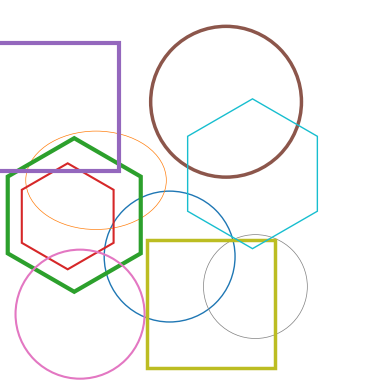[{"shape": "circle", "thickness": 1, "radius": 0.85, "center": [0.441, 0.334]}, {"shape": "oval", "thickness": 0.5, "radius": 0.91, "center": [0.249, 0.532]}, {"shape": "hexagon", "thickness": 3, "radius": 1.0, "center": [0.193, 0.442]}, {"shape": "hexagon", "thickness": 1.5, "radius": 0.69, "center": [0.176, 0.438]}, {"shape": "square", "thickness": 3, "radius": 0.83, "center": [0.142, 0.722]}, {"shape": "circle", "thickness": 2.5, "radius": 0.98, "center": [0.587, 0.736]}, {"shape": "circle", "thickness": 1.5, "radius": 0.84, "center": [0.208, 0.184]}, {"shape": "circle", "thickness": 0.5, "radius": 0.67, "center": [0.663, 0.256]}, {"shape": "square", "thickness": 2.5, "radius": 0.83, "center": [0.547, 0.211]}, {"shape": "hexagon", "thickness": 1, "radius": 0.97, "center": [0.656, 0.549]}]